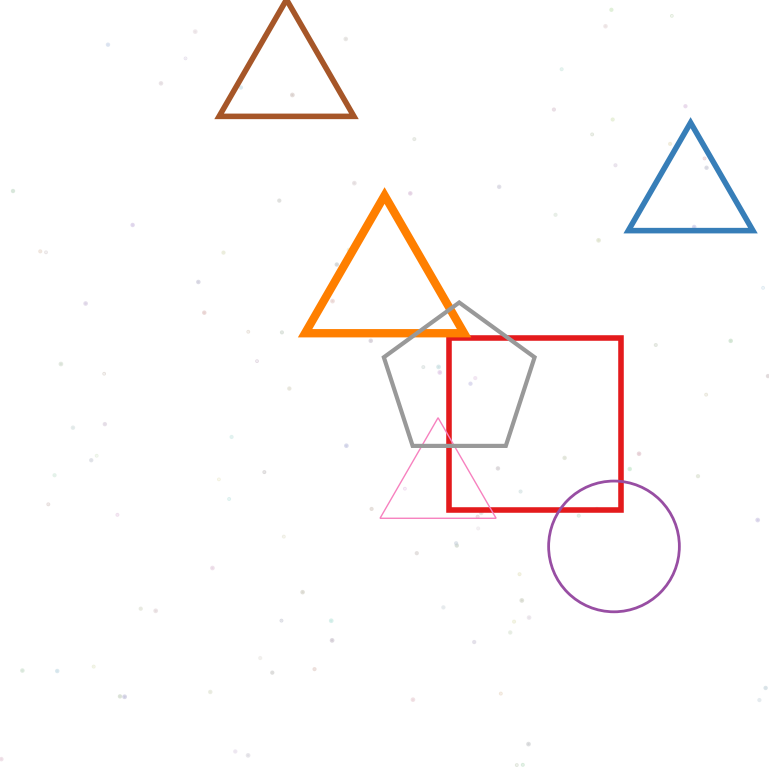[{"shape": "square", "thickness": 2, "radius": 0.56, "center": [0.695, 0.45]}, {"shape": "triangle", "thickness": 2, "radius": 0.47, "center": [0.897, 0.747]}, {"shape": "circle", "thickness": 1, "radius": 0.42, "center": [0.797, 0.29]}, {"shape": "triangle", "thickness": 3, "radius": 0.6, "center": [0.499, 0.627]}, {"shape": "triangle", "thickness": 2, "radius": 0.51, "center": [0.372, 0.899]}, {"shape": "triangle", "thickness": 0.5, "radius": 0.44, "center": [0.569, 0.37]}, {"shape": "pentagon", "thickness": 1.5, "radius": 0.51, "center": [0.596, 0.504]}]